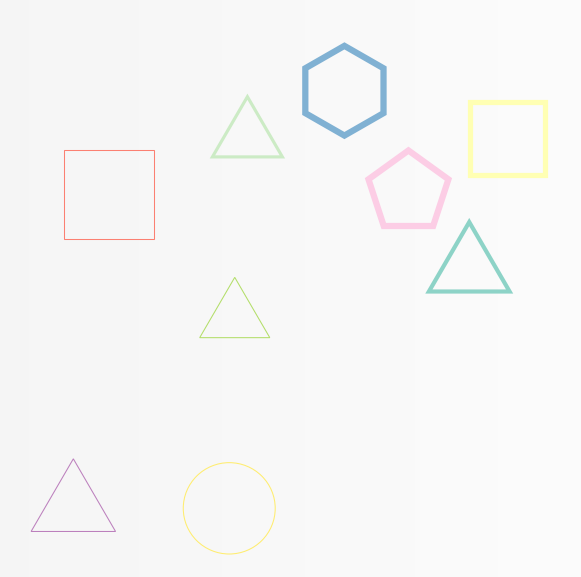[{"shape": "triangle", "thickness": 2, "radius": 0.4, "center": [0.807, 0.534]}, {"shape": "square", "thickness": 2.5, "radius": 0.32, "center": [0.873, 0.759]}, {"shape": "square", "thickness": 0.5, "radius": 0.39, "center": [0.188, 0.663]}, {"shape": "hexagon", "thickness": 3, "radius": 0.39, "center": [0.593, 0.842]}, {"shape": "triangle", "thickness": 0.5, "radius": 0.35, "center": [0.404, 0.449]}, {"shape": "pentagon", "thickness": 3, "radius": 0.36, "center": [0.703, 0.666]}, {"shape": "triangle", "thickness": 0.5, "radius": 0.42, "center": [0.126, 0.121]}, {"shape": "triangle", "thickness": 1.5, "radius": 0.35, "center": [0.426, 0.762]}, {"shape": "circle", "thickness": 0.5, "radius": 0.4, "center": [0.394, 0.119]}]